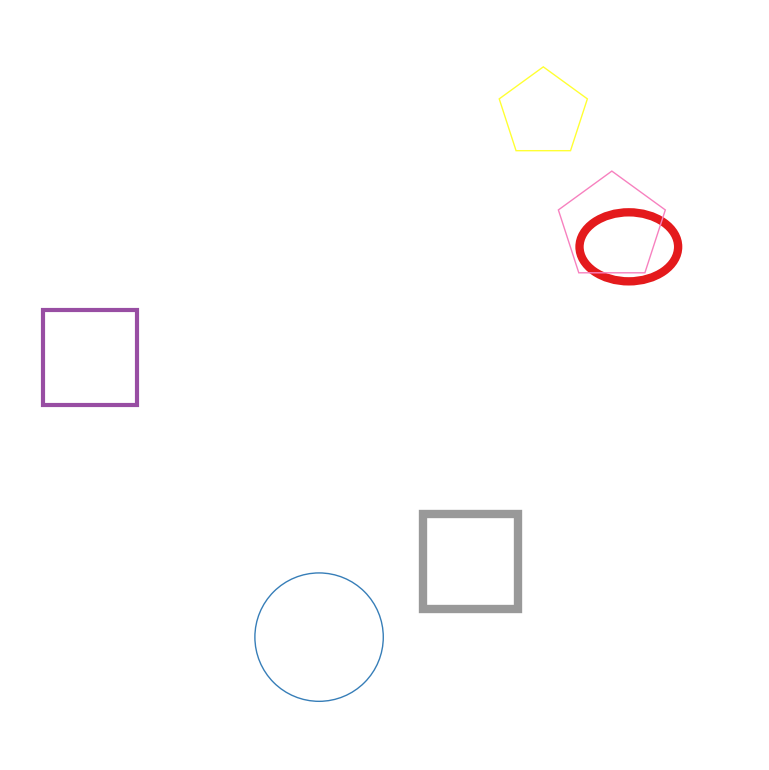[{"shape": "oval", "thickness": 3, "radius": 0.32, "center": [0.817, 0.679]}, {"shape": "circle", "thickness": 0.5, "radius": 0.42, "center": [0.414, 0.173]}, {"shape": "square", "thickness": 1.5, "radius": 0.31, "center": [0.117, 0.536]}, {"shape": "pentagon", "thickness": 0.5, "radius": 0.3, "center": [0.706, 0.853]}, {"shape": "pentagon", "thickness": 0.5, "radius": 0.37, "center": [0.795, 0.705]}, {"shape": "square", "thickness": 3, "radius": 0.31, "center": [0.611, 0.271]}]